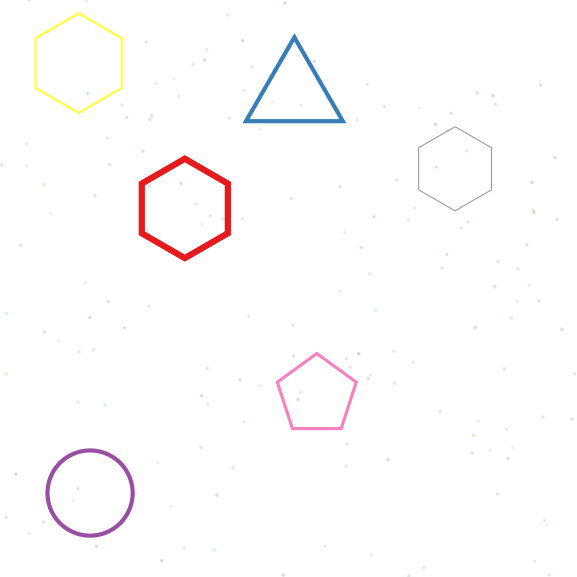[{"shape": "hexagon", "thickness": 3, "radius": 0.43, "center": [0.32, 0.638]}, {"shape": "triangle", "thickness": 2, "radius": 0.48, "center": [0.51, 0.838]}, {"shape": "circle", "thickness": 2, "radius": 0.37, "center": [0.156, 0.145]}, {"shape": "hexagon", "thickness": 1, "radius": 0.43, "center": [0.136, 0.89]}, {"shape": "pentagon", "thickness": 1.5, "radius": 0.36, "center": [0.549, 0.315]}, {"shape": "hexagon", "thickness": 0.5, "radius": 0.36, "center": [0.788, 0.707]}]